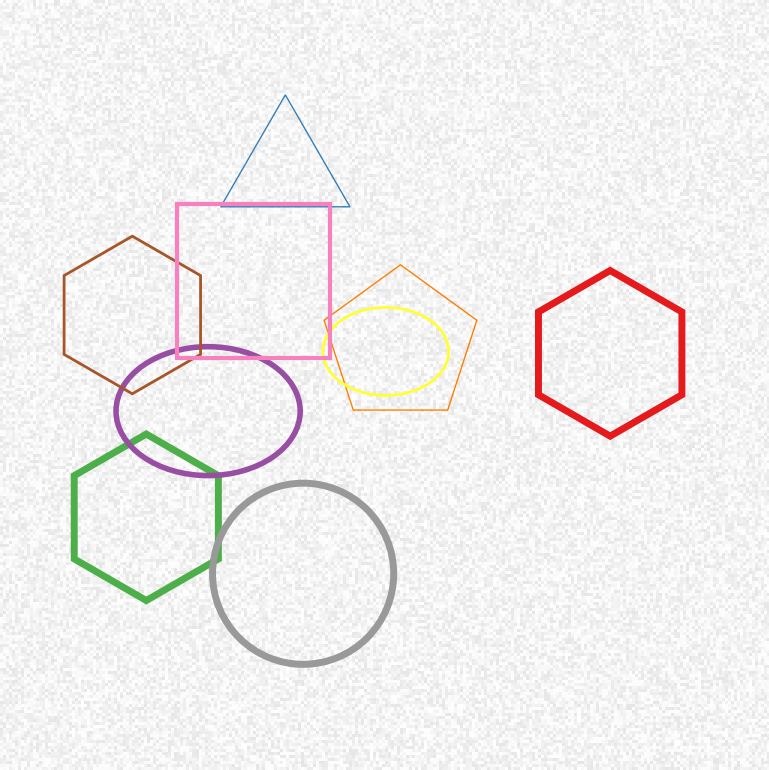[{"shape": "hexagon", "thickness": 2.5, "radius": 0.54, "center": [0.792, 0.541]}, {"shape": "triangle", "thickness": 0.5, "radius": 0.48, "center": [0.371, 0.78]}, {"shape": "hexagon", "thickness": 2.5, "radius": 0.54, "center": [0.19, 0.328]}, {"shape": "oval", "thickness": 2, "radius": 0.6, "center": [0.27, 0.466]}, {"shape": "pentagon", "thickness": 0.5, "radius": 0.52, "center": [0.52, 0.552]}, {"shape": "oval", "thickness": 1, "radius": 0.41, "center": [0.501, 0.544]}, {"shape": "hexagon", "thickness": 1, "radius": 0.51, "center": [0.172, 0.591]}, {"shape": "square", "thickness": 1.5, "radius": 0.5, "center": [0.329, 0.635]}, {"shape": "circle", "thickness": 2.5, "radius": 0.59, "center": [0.394, 0.255]}]